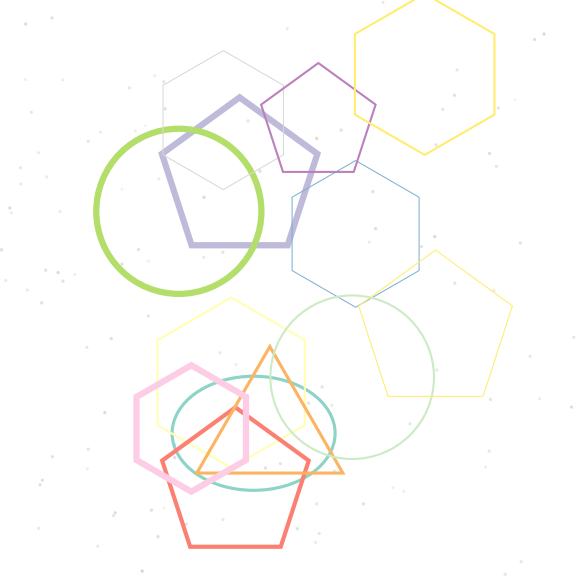[{"shape": "oval", "thickness": 1.5, "radius": 0.71, "center": [0.439, 0.249]}, {"shape": "hexagon", "thickness": 1, "radius": 0.74, "center": [0.4, 0.337]}, {"shape": "pentagon", "thickness": 3, "radius": 0.71, "center": [0.415, 0.689]}, {"shape": "pentagon", "thickness": 2, "radius": 0.67, "center": [0.408, 0.16]}, {"shape": "hexagon", "thickness": 0.5, "radius": 0.63, "center": [0.616, 0.594]}, {"shape": "triangle", "thickness": 1.5, "radius": 0.73, "center": [0.467, 0.253]}, {"shape": "circle", "thickness": 3, "radius": 0.71, "center": [0.31, 0.633]}, {"shape": "hexagon", "thickness": 3, "radius": 0.55, "center": [0.331, 0.257]}, {"shape": "hexagon", "thickness": 0.5, "radius": 0.6, "center": [0.387, 0.791]}, {"shape": "pentagon", "thickness": 1, "radius": 0.52, "center": [0.551, 0.786]}, {"shape": "circle", "thickness": 1, "radius": 0.71, "center": [0.61, 0.346]}, {"shape": "hexagon", "thickness": 1, "radius": 0.7, "center": [0.735, 0.87]}, {"shape": "pentagon", "thickness": 0.5, "radius": 0.7, "center": [0.754, 0.426]}]